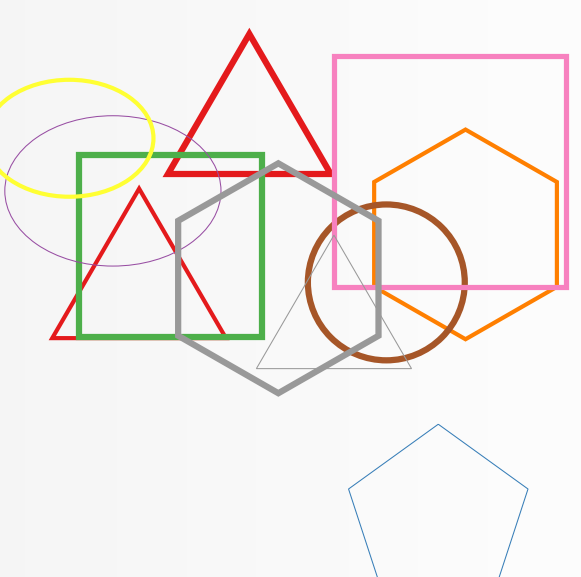[{"shape": "triangle", "thickness": 2, "radius": 0.86, "center": [0.239, 0.5]}, {"shape": "triangle", "thickness": 3, "radius": 0.81, "center": [0.429, 0.779]}, {"shape": "pentagon", "thickness": 0.5, "radius": 0.81, "center": [0.754, 0.102]}, {"shape": "square", "thickness": 3, "radius": 0.79, "center": [0.294, 0.573]}, {"shape": "oval", "thickness": 0.5, "radius": 0.93, "center": [0.194, 0.669]}, {"shape": "hexagon", "thickness": 2, "radius": 0.91, "center": [0.801, 0.593]}, {"shape": "oval", "thickness": 2, "radius": 0.72, "center": [0.119, 0.76]}, {"shape": "circle", "thickness": 3, "radius": 0.67, "center": [0.665, 0.51]}, {"shape": "square", "thickness": 2.5, "radius": 1.0, "center": [0.774, 0.703]}, {"shape": "hexagon", "thickness": 3, "radius": 1.0, "center": [0.479, 0.517]}, {"shape": "triangle", "thickness": 0.5, "radius": 0.77, "center": [0.575, 0.438]}]